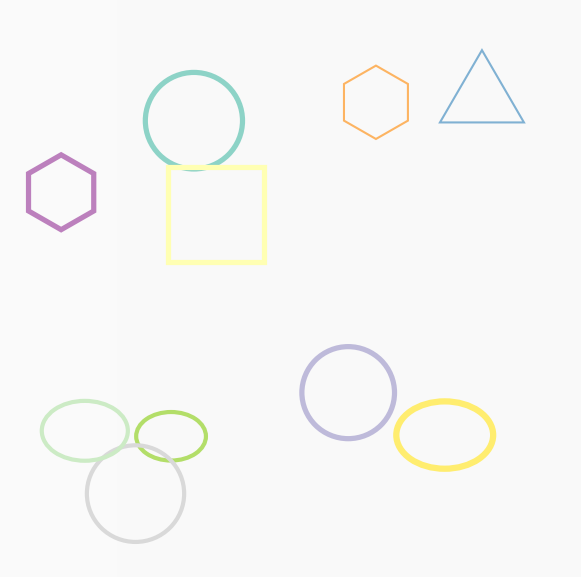[{"shape": "circle", "thickness": 2.5, "radius": 0.42, "center": [0.334, 0.79]}, {"shape": "square", "thickness": 2.5, "radius": 0.41, "center": [0.372, 0.628]}, {"shape": "circle", "thickness": 2.5, "radius": 0.4, "center": [0.599, 0.319]}, {"shape": "triangle", "thickness": 1, "radius": 0.42, "center": [0.829, 0.829]}, {"shape": "hexagon", "thickness": 1, "radius": 0.32, "center": [0.647, 0.822]}, {"shape": "oval", "thickness": 2, "radius": 0.3, "center": [0.294, 0.244]}, {"shape": "circle", "thickness": 2, "radius": 0.42, "center": [0.233, 0.144]}, {"shape": "hexagon", "thickness": 2.5, "radius": 0.32, "center": [0.105, 0.666]}, {"shape": "oval", "thickness": 2, "radius": 0.37, "center": [0.146, 0.253]}, {"shape": "oval", "thickness": 3, "radius": 0.42, "center": [0.765, 0.246]}]